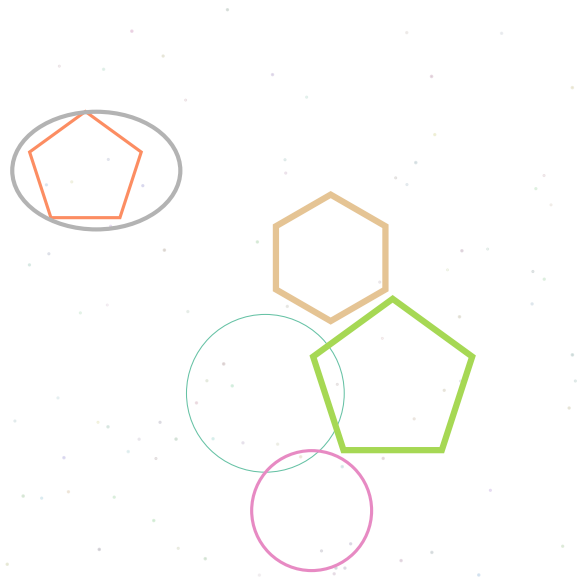[{"shape": "circle", "thickness": 0.5, "radius": 0.68, "center": [0.46, 0.318]}, {"shape": "pentagon", "thickness": 1.5, "radius": 0.51, "center": [0.148, 0.704]}, {"shape": "circle", "thickness": 1.5, "radius": 0.52, "center": [0.54, 0.115]}, {"shape": "pentagon", "thickness": 3, "radius": 0.72, "center": [0.68, 0.337]}, {"shape": "hexagon", "thickness": 3, "radius": 0.55, "center": [0.573, 0.553]}, {"shape": "oval", "thickness": 2, "radius": 0.73, "center": [0.167, 0.704]}]